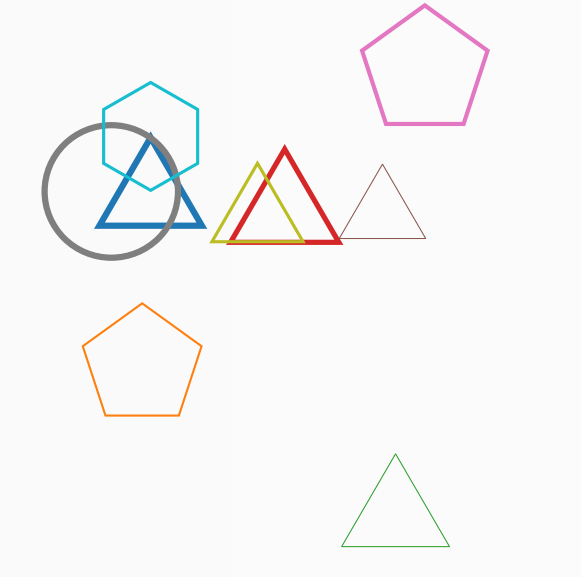[{"shape": "triangle", "thickness": 3, "radius": 0.51, "center": [0.259, 0.659]}, {"shape": "pentagon", "thickness": 1, "radius": 0.54, "center": [0.245, 0.366]}, {"shape": "triangle", "thickness": 0.5, "radius": 0.54, "center": [0.681, 0.106]}, {"shape": "triangle", "thickness": 2.5, "radius": 0.54, "center": [0.49, 0.633]}, {"shape": "triangle", "thickness": 0.5, "radius": 0.43, "center": [0.658, 0.629]}, {"shape": "pentagon", "thickness": 2, "radius": 0.57, "center": [0.731, 0.876]}, {"shape": "circle", "thickness": 3, "radius": 0.57, "center": [0.191, 0.668]}, {"shape": "triangle", "thickness": 1.5, "radius": 0.45, "center": [0.443, 0.626]}, {"shape": "hexagon", "thickness": 1.5, "radius": 0.47, "center": [0.259, 0.763]}]